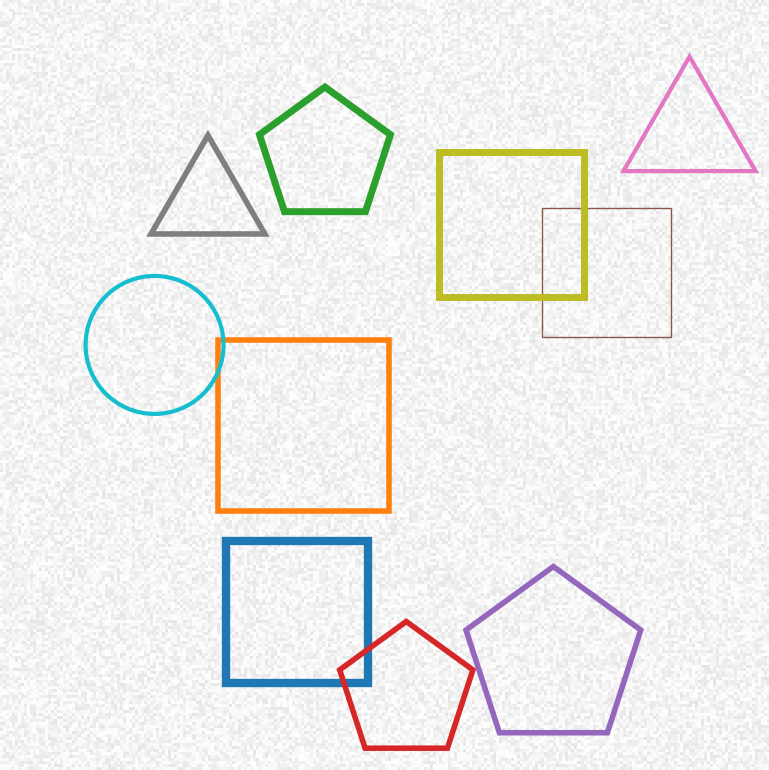[{"shape": "square", "thickness": 3, "radius": 0.46, "center": [0.386, 0.205]}, {"shape": "square", "thickness": 2, "radius": 0.56, "center": [0.394, 0.447]}, {"shape": "pentagon", "thickness": 2.5, "radius": 0.45, "center": [0.422, 0.797]}, {"shape": "pentagon", "thickness": 2, "radius": 0.45, "center": [0.528, 0.102]}, {"shape": "pentagon", "thickness": 2, "radius": 0.6, "center": [0.719, 0.145]}, {"shape": "square", "thickness": 0.5, "radius": 0.42, "center": [0.788, 0.646]}, {"shape": "triangle", "thickness": 1.5, "radius": 0.5, "center": [0.895, 0.827]}, {"shape": "triangle", "thickness": 2, "radius": 0.43, "center": [0.27, 0.739]}, {"shape": "square", "thickness": 2.5, "radius": 0.47, "center": [0.664, 0.708]}, {"shape": "circle", "thickness": 1.5, "radius": 0.45, "center": [0.201, 0.552]}]